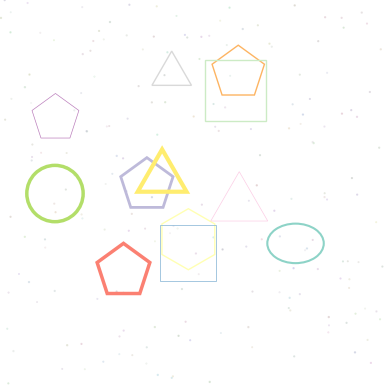[{"shape": "oval", "thickness": 1.5, "radius": 0.37, "center": [0.768, 0.368]}, {"shape": "hexagon", "thickness": 1, "radius": 0.4, "center": [0.489, 0.379]}, {"shape": "pentagon", "thickness": 2, "radius": 0.36, "center": [0.382, 0.519]}, {"shape": "pentagon", "thickness": 2.5, "radius": 0.36, "center": [0.321, 0.296]}, {"shape": "square", "thickness": 0.5, "radius": 0.36, "center": [0.487, 0.342]}, {"shape": "pentagon", "thickness": 1, "radius": 0.36, "center": [0.619, 0.811]}, {"shape": "circle", "thickness": 2.5, "radius": 0.37, "center": [0.143, 0.497]}, {"shape": "triangle", "thickness": 0.5, "radius": 0.43, "center": [0.621, 0.469]}, {"shape": "triangle", "thickness": 1, "radius": 0.3, "center": [0.446, 0.808]}, {"shape": "pentagon", "thickness": 0.5, "radius": 0.32, "center": [0.144, 0.693]}, {"shape": "square", "thickness": 1, "radius": 0.4, "center": [0.612, 0.765]}, {"shape": "triangle", "thickness": 3, "radius": 0.37, "center": [0.421, 0.539]}]